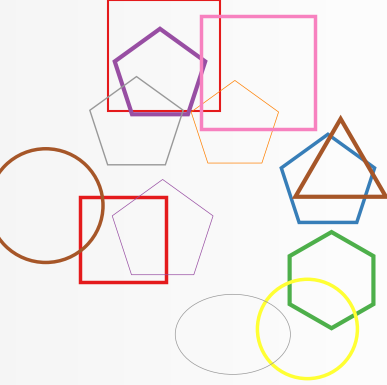[{"shape": "square", "thickness": 2.5, "radius": 0.55, "center": [0.318, 0.378]}, {"shape": "square", "thickness": 1.5, "radius": 0.72, "center": [0.422, 0.856]}, {"shape": "pentagon", "thickness": 2.5, "radius": 0.63, "center": [0.846, 0.525]}, {"shape": "hexagon", "thickness": 3, "radius": 0.62, "center": [0.856, 0.272]}, {"shape": "pentagon", "thickness": 3, "radius": 0.61, "center": [0.413, 0.802]}, {"shape": "pentagon", "thickness": 0.5, "radius": 0.68, "center": [0.42, 0.397]}, {"shape": "pentagon", "thickness": 0.5, "radius": 0.59, "center": [0.606, 0.672]}, {"shape": "circle", "thickness": 2.5, "radius": 0.65, "center": [0.793, 0.146]}, {"shape": "circle", "thickness": 2.5, "radius": 0.74, "center": [0.118, 0.466]}, {"shape": "triangle", "thickness": 3, "radius": 0.67, "center": [0.879, 0.556]}, {"shape": "square", "thickness": 2.5, "radius": 0.74, "center": [0.666, 0.811]}, {"shape": "pentagon", "thickness": 1, "radius": 0.63, "center": [0.352, 0.674]}, {"shape": "oval", "thickness": 0.5, "radius": 0.74, "center": [0.601, 0.132]}]